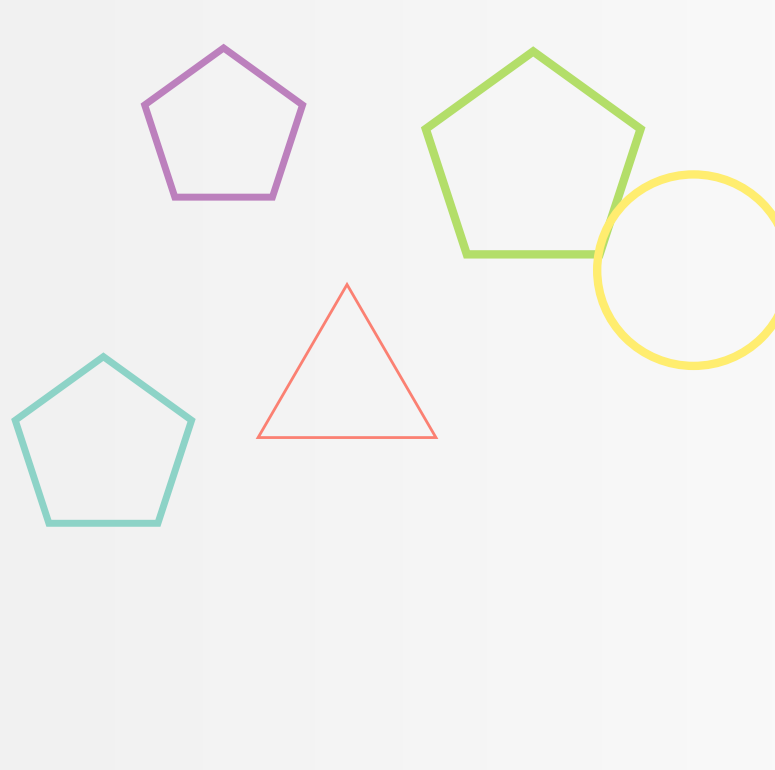[{"shape": "pentagon", "thickness": 2.5, "radius": 0.6, "center": [0.133, 0.417]}, {"shape": "triangle", "thickness": 1, "radius": 0.66, "center": [0.448, 0.498]}, {"shape": "pentagon", "thickness": 3, "radius": 0.73, "center": [0.688, 0.788]}, {"shape": "pentagon", "thickness": 2.5, "radius": 0.54, "center": [0.289, 0.831]}, {"shape": "circle", "thickness": 3, "radius": 0.62, "center": [0.895, 0.649]}]